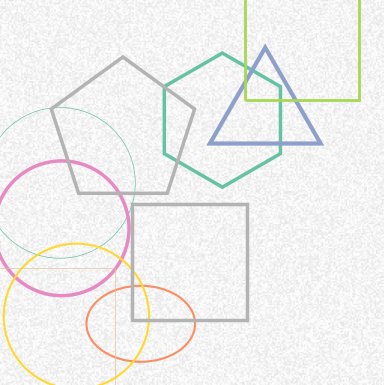[{"shape": "circle", "thickness": 0.5, "radius": 0.98, "center": [0.156, 0.525]}, {"shape": "hexagon", "thickness": 2.5, "radius": 0.87, "center": [0.578, 0.688]}, {"shape": "oval", "thickness": 1.5, "radius": 0.71, "center": [0.366, 0.159]}, {"shape": "triangle", "thickness": 3, "radius": 0.83, "center": [0.689, 0.71]}, {"shape": "circle", "thickness": 2.5, "radius": 0.87, "center": [0.16, 0.407]}, {"shape": "square", "thickness": 2, "radius": 0.74, "center": [0.785, 0.888]}, {"shape": "circle", "thickness": 1.5, "radius": 0.94, "center": [0.198, 0.178]}, {"shape": "square", "thickness": 0.5, "radius": 0.82, "center": [0.135, 0.138]}, {"shape": "pentagon", "thickness": 2.5, "radius": 0.98, "center": [0.319, 0.656]}, {"shape": "square", "thickness": 2.5, "radius": 0.75, "center": [0.492, 0.321]}]